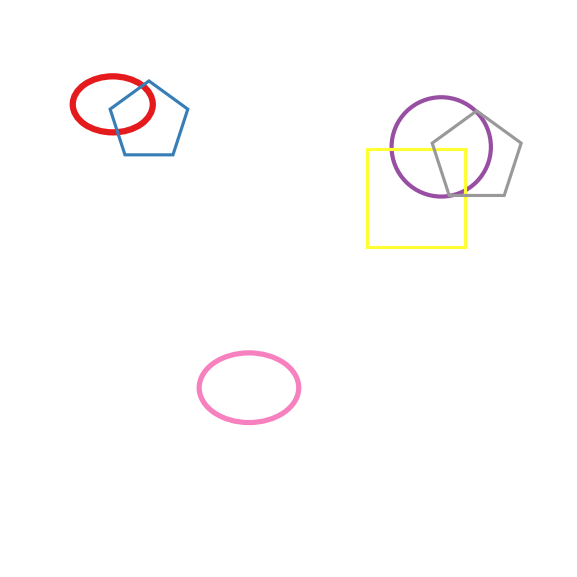[{"shape": "oval", "thickness": 3, "radius": 0.35, "center": [0.195, 0.818]}, {"shape": "pentagon", "thickness": 1.5, "radius": 0.35, "center": [0.258, 0.788]}, {"shape": "circle", "thickness": 2, "radius": 0.43, "center": [0.764, 0.745]}, {"shape": "square", "thickness": 1.5, "radius": 0.42, "center": [0.721, 0.657]}, {"shape": "oval", "thickness": 2.5, "radius": 0.43, "center": [0.431, 0.328]}, {"shape": "pentagon", "thickness": 1.5, "radius": 0.41, "center": [0.825, 0.726]}]